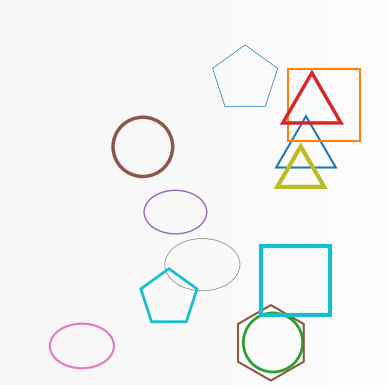[{"shape": "triangle", "thickness": 1.5, "radius": 0.44, "center": [0.79, 0.609]}, {"shape": "pentagon", "thickness": 0.5, "radius": 0.44, "center": [0.633, 0.795]}, {"shape": "square", "thickness": 1.5, "radius": 0.47, "center": [0.837, 0.727]}, {"shape": "circle", "thickness": 2, "radius": 0.38, "center": [0.705, 0.11]}, {"shape": "triangle", "thickness": 2.5, "radius": 0.43, "center": [0.805, 0.724]}, {"shape": "oval", "thickness": 1, "radius": 0.4, "center": [0.453, 0.449]}, {"shape": "hexagon", "thickness": 1.5, "radius": 0.49, "center": [0.699, 0.109]}, {"shape": "circle", "thickness": 2.5, "radius": 0.38, "center": [0.369, 0.619]}, {"shape": "oval", "thickness": 1.5, "radius": 0.41, "center": [0.211, 0.101]}, {"shape": "oval", "thickness": 0.5, "radius": 0.48, "center": [0.522, 0.313]}, {"shape": "triangle", "thickness": 3, "radius": 0.35, "center": [0.776, 0.55]}, {"shape": "square", "thickness": 3, "radius": 0.45, "center": [0.763, 0.272]}, {"shape": "pentagon", "thickness": 2, "radius": 0.38, "center": [0.436, 0.226]}]